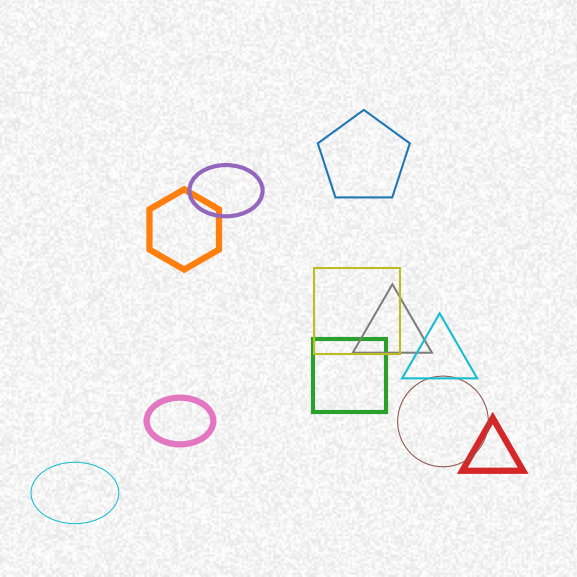[{"shape": "pentagon", "thickness": 1, "radius": 0.42, "center": [0.63, 0.725]}, {"shape": "hexagon", "thickness": 3, "radius": 0.35, "center": [0.319, 0.602]}, {"shape": "square", "thickness": 2, "radius": 0.32, "center": [0.605, 0.349]}, {"shape": "triangle", "thickness": 3, "radius": 0.3, "center": [0.853, 0.214]}, {"shape": "oval", "thickness": 2, "radius": 0.32, "center": [0.391, 0.669]}, {"shape": "circle", "thickness": 0.5, "radius": 0.39, "center": [0.767, 0.269]}, {"shape": "oval", "thickness": 3, "radius": 0.29, "center": [0.312, 0.27]}, {"shape": "triangle", "thickness": 1, "radius": 0.4, "center": [0.679, 0.428]}, {"shape": "square", "thickness": 1, "radius": 0.37, "center": [0.618, 0.46]}, {"shape": "triangle", "thickness": 1, "radius": 0.38, "center": [0.761, 0.381]}, {"shape": "oval", "thickness": 0.5, "radius": 0.38, "center": [0.13, 0.146]}]